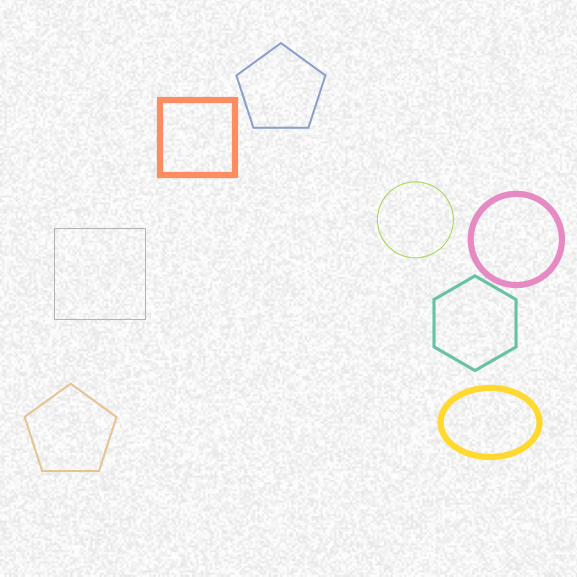[{"shape": "hexagon", "thickness": 1.5, "radius": 0.41, "center": [0.823, 0.439]}, {"shape": "square", "thickness": 3, "radius": 0.33, "center": [0.342, 0.761]}, {"shape": "pentagon", "thickness": 1, "radius": 0.41, "center": [0.486, 0.843]}, {"shape": "circle", "thickness": 3, "radius": 0.39, "center": [0.894, 0.585]}, {"shape": "circle", "thickness": 0.5, "radius": 0.33, "center": [0.719, 0.618]}, {"shape": "oval", "thickness": 3, "radius": 0.43, "center": [0.849, 0.268]}, {"shape": "pentagon", "thickness": 1, "radius": 0.42, "center": [0.122, 0.251]}, {"shape": "square", "thickness": 0.5, "radius": 0.39, "center": [0.172, 0.525]}]